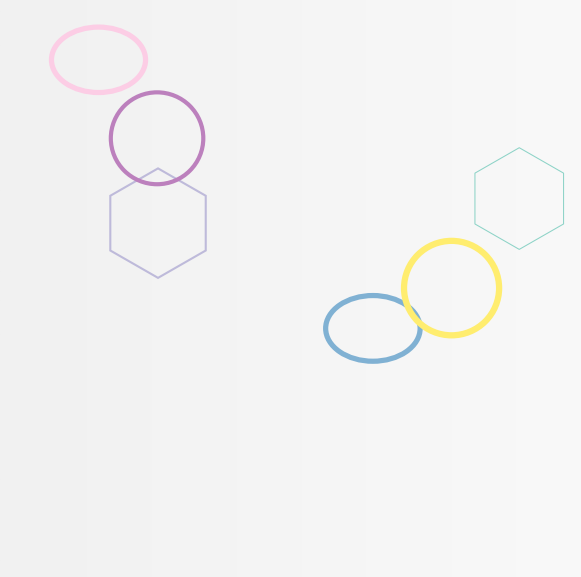[{"shape": "hexagon", "thickness": 0.5, "radius": 0.44, "center": [0.893, 0.655]}, {"shape": "hexagon", "thickness": 1, "radius": 0.47, "center": [0.272, 0.613]}, {"shape": "oval", "thickness": 2.5, "radius": 0.41, "center": [0.642, 0.43]}, {"shape": "oval", "thickness": 2.5, "radius": 0.4, "center": [0.169, 0.896]}, {"shape": "circle", "thickness": 2, "radius": 0.4, "center": [0.27, 0.76]}, {"shape": "circle", "thickness": 3, "radius": 0.41, "center": [0.777, 0.5]}]